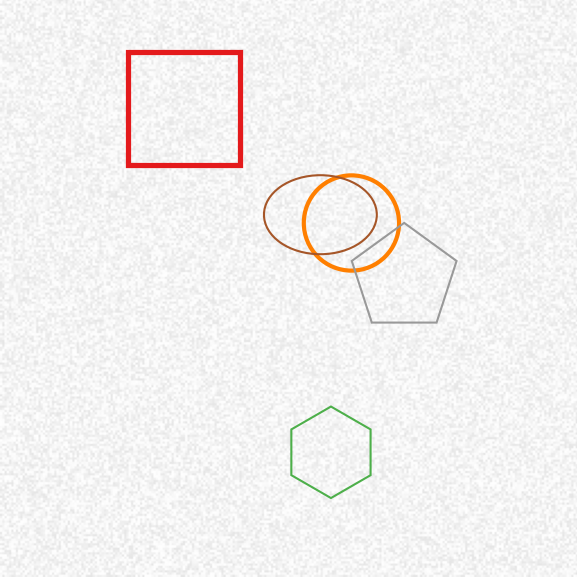[{"shape": "square", "thickness": 2.5, "radius": 0.49, "center": [0.318, 0.812]}, {"shape": "hexagon", "thickness": 1, "radius": 0.4, "center": [0.573, 0.216]}, {"shape": "circle", "thickness": 2, "radius": 0.41, "center": [0.609, 0.613]}, {"shape": "oval", "thickness": 1, "radius": 0.49, "center": [0.555, 0.627]}, {"shape": "pentagon", "thickness": 1, "radius": 0.48, "center": [0.7, 0.518]}]